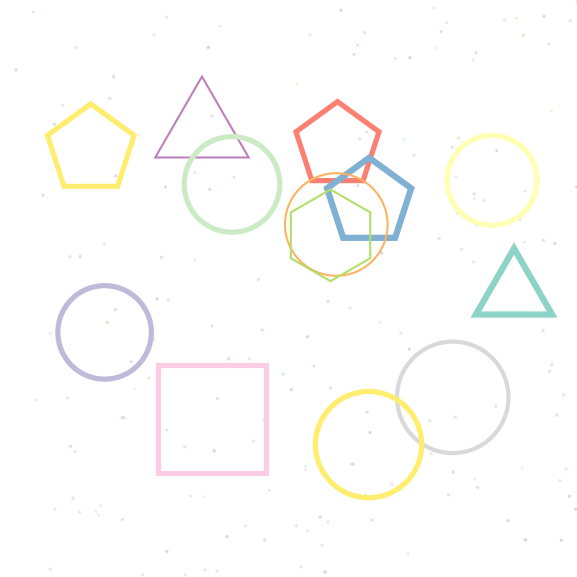[{"shape": "triangle", "thickness": 3, "radius": 0.38, "center": [0.89, 0.493]}, {"shape": "circle", "thickness": 2.5, "radius": 0.39, "center": [0.852, 0.687]}, {"shape": "circle", "thickness": 2.5, "radius": 0.4, "center": [0.181, 0.424]}, {"shape": "pentagon", "thickness": 2.5, "radius": 0.38, "center": [0.584, 0.748]}, {"shape": "pentagon", "thickness": 3, "radius": 0.38, "center": [0.639, 0.649]}, {"shape": "circle", "thickness": 1, "radius": 0.44, "center": [0.582, 0.61]}, {"shape": "hexagon", "thickness": 1, "radius": 0.4, "center": [0.572, 0.592]}, {"shape": "square", "thickness": 2.5, "radius": 0.47, "center": [0.367, 0.274]}, {"shape": "circle", "thickness": 2, "radius": 0.48, "center": [0.784, 0.311]}, {"shape": "triangle", "thickness": 1, "radius": 0.47, "center": [0.35, 0.773]}, {"shape": "circle", "thickness": 2.5, "radius": 0.41, "center": [0.402, 0.68]}, {"shape": "pentagon", "thickness": 2.5, "radius": 0.39, "center": [0.157, 0.74]}, {"shape": "circle", "thickness": 2.5, "radius": 0.46, "center": [0.638, 0.229]}]